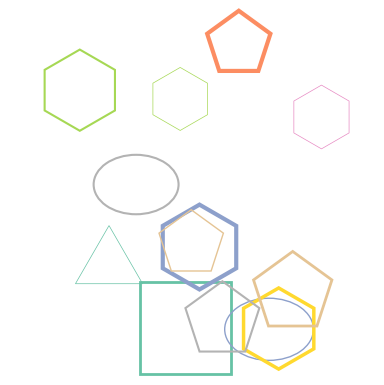[{"shape": "triangle", "thickness": 0.5, "radius": 0.5, "center": [0.283, 0.313]}, {"shape": "square", "thickness": 2, "radius": 0.59, "center": [0.482, 0.148]}, {"shape": "pentagon", "thickness": 3, "radius": 0.43, "center": [0.62, 0.886]}, {"shape": "oval", "thickness": 1, "radius": 0.58, "center": [0.699, 0.145]}, {"shape": "hexagon", "thickness": 3, "radius": 0.55, "center": [0.518, 0.358]}, {"shape": "hexagon", "thickness": 0.5, "radius": 0.41, "center": [0.835, 0.696]}, {"shape": "hexagon", "thickness": 1.5, "radius": 0.53, "center": [0.207, 0.766]}, {"shape": "hexagon", "thickness": 0.5, "radius": 0.41, "center": [0.468, 0.743]}, {"shape": "hexagon", "thickness": 2.5, "radius": 0.53, "center": [0.724, 0.147]}, {"shape": "pentagon", "thickness": 1, "radius": 0.44, "center": [0.497, 0.367]}, {"shape": "pentagon", "thickness": 2, "radius": 0.54, "center": [0.76, 0.24]}, {"shape": "oval", "thickness": 1.5, "radius": 0.55, "center": [0.354, 0.521]}, {"shape": "pentagon", "thickness": 1.5, "radius": 0.5, "center": [0.578, 0.169]}]